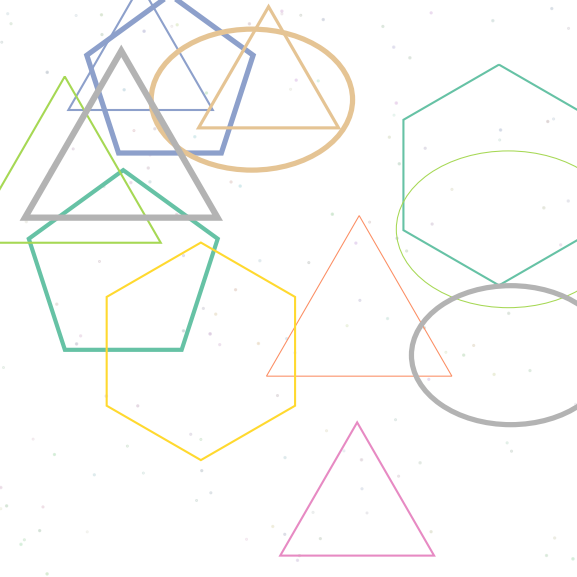[{"shape": "pentagon", "thickness": 2, "radius": 0.86, "center": [0.213, 0.533]}, {"shape": "hexagon", "thickness": 1, "radius": 0.96, "center": [0.864, 0.696]}, {"shape": "triangle", "thickness": 0.5, "radius": 0.93, "center": [0.622, 0.44]}, {"shape": "triangle", "thickness": 1, "radius": 0.72, "center": [0.243, 0.881]}, {"shape": "pentagon", "thickness": 2.5, "radius": 0.76, "center": [0.294, 0.857]}, {"shape": "triangle", "thickness": 1, "radius": 0.77, "center": [0.618, 0.114]}, {"shape": "triangle", "thickness": 1, "radius": 0.96, "center": [0.112, 0.675]}, {"shape": "oval", "thickness": 0.5, "radius": 0.97, "center": [0.88, 0.602]}, {"shape": "hexagon", "thickness": 1, "radius": 0.94, "center": [0.348, 0.391]}, {"shape": "triangle", "thickness": 1.5, "radius": 0.7, "center": [0.465, 0.848]}, {"shape": "oval", "thickness": 2.5, "radius": 0.87, "center": [0.436, 0.827]}, {"shape": "oval", "thickness": 2.5, "radius": 0.86, "center": [0.884, 0.384]}, {"shape": "triangle", "thickness": 3, "radius": 0.96, "center": [0.21, 0.719]}]